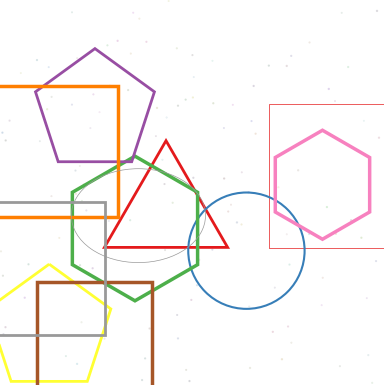[{"shape": "triangle", "thickness": 2, "radius": 0.92, "center": [0.431, 0.45]}, {"shape": "square", "thickness": 0.5, "radius": 0.93, "center": [0.884, 0.543]}, {"shape": "circle", "thickness": 1.5, "radius": 0.76, "center": [0.64, 0.349]}, {"shape": "hexagon", "thickness": 2.5, "radius": 0.94, "center": [0.351, 0.407]}, {"shape": "pentagon", "thickness": 2, "radius": 0.81, "center": [0.247, 0.711]}, {"shape": "square", "thickness": 2.5, "radius": 0.85, "center": [0.137, 0.607]}, {"shape": "pentagon", "thickness": 2, "radius": 0.84, "center": [0.128, 0.146]}, {"shape": "square", "thickness": 2.5, "radius": 0.75, "center": [0.246, 0.119]}, {"shape": "hexagon", "thickness": 2.5, "radius": 0.71, "center": [0.838, 0.52]}, {"shape": "square", "thickness": 2, "radius": 0.86, "center": [0.101, 0.301]}, {"shape": "oval", "thickness": 0.5, "radius": 0.87, "center": [0.36, 0.44]}]